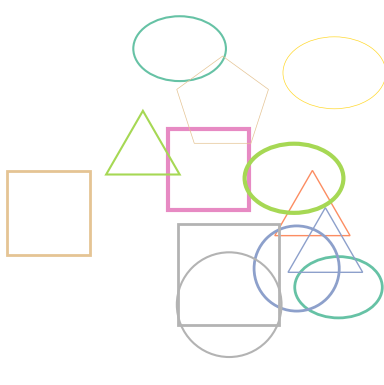[{"shape": "oval", "thickness": 2, "radius": 0.57, "center": [0.879, 0.254]}, {"shape": "oval", "thickness": 1.5, "radius": 0.6, "center": [0.467, 0.874]}, {"shape": "triangle", "thickness": 1, "radius": 0.56, "center": [0.811, 0.444]}, {"shape": "triangle", "thickness": 1, "radius": 0.56, "center": [0.845, 0.349]}, {"shape": "circle", "thickness": 2, "radius": 0.55, "center": [0.771, 0.303]}, {"shape": "square", "thickness": 3, "radius": 0.52, "center": [0.542, 0.559]}, {"shape": "triangle", "thickness": 1.5, "radius": 0.55, "center": [0.371, 0.602]}, {"shape": "oval", "thickness": 3, "radius": 0.64, "center": [0.764, 0.537]}, {"shape": "oval", "thickness": 0.5, "radius": 0.67, "center": [0.869, 0.811]}, {"shape": "square", "thickness": 2, "radius": 0.54, "center": [0.126, 0.447]}, {"shape": "pentagon", "thickness": 0.5, "radius": 0.63, "center": [0.578, 0.729]}, {"shape": "square", "thickness": 2, "radius": 0.66, "center": [0.593, 0.287]}, {"shape": "circle", "thickness": 1.5, "radius": 0.68, "center": [0.595, 0.209]}]